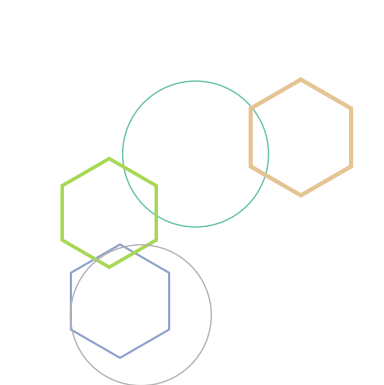[{"shape": "circle", "thickness": 1, "radius": 0.95, "center": [0.508, 0.6]}, {"shape": "hexagon", "thickness": 1.5, "radius": 0.74, "center": [0.312, 0.218]}, {"shape": "hexagon", "thickness": 2.5, "radius": 0.71, "center": [0.284, 0.447]}, {"shape": "hexagon", "thickness": 3, "radius": 0.75, "center": [0.782, 0.643]}, {"shape": "circle", "thickness": 1, "radius": 0.91, "center": [0.366, 0.181]}]